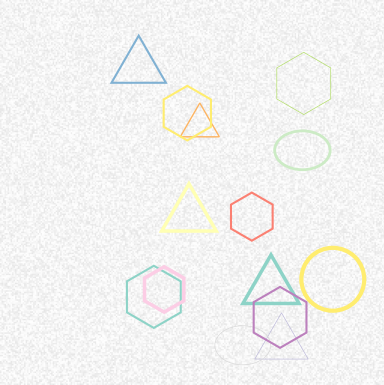[{"shape": "hexagon", "thickness": 1.5, "radius": 0.4, "center": [0.4, 0.229]}, {"shape": "triangle", "thickness": 2.5, "radius": 0.42, "center": [0.704, 0.254]}, {"shape": "triangle", "thickness": 2.5, "radius": 0.41, "center": [0.491, 0.441]}, {"shape": "triangle", "thickness": 0.5, "radius": 0.4, "center": [0.731, 0.107]}, {"shape": "hexagon", "thickness": 1.5, "radius": 0.31, "center": [0.654, 0.437]}, {"shape": "triangle", "thickness": 1.5, "radius": 0.41, "center": [0.36, 0.826]}, {"shape": "triangle", "thickness": 1, "radius": 0.29, "center": [0.519, 0.674]}, {"shape": "hexagon", "thickness": 0.5, "radius": 0.4, "center": [0.789, 0.783]}, {"shape": "hexagon", "thickness": 2.5, "radius": 0.29, "center": [0.426, 0.248]}, {"shape": "oval", "thickness": 0.5, "radius": 0.36, "center": [0.631, 0.103]}, {"shape": "hexagon", "thickness": 1.5, "radius": 0.4, "center": [0.727, 0.176]}, {"shape": "oval", "thickness": 2, "radius": 0.36, "center": [0.785, 0.61]}, {"shape": "hexagon", "thickness": 1.5, "radius": 0.35, "center": [0.487, 0.706]}, {"shape": "circle", "thickness": 3, "radius": 0.41, "center": [0.864, 0.275]}]